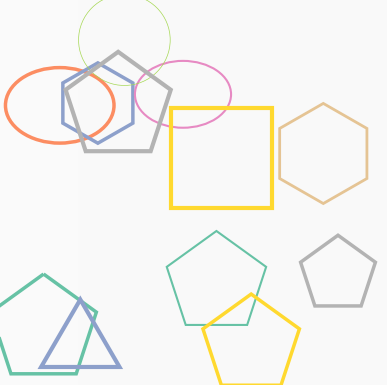[{"shape": "pentagon", "thickness": 2.5, "radius": 0.72, "center": [0.112, 0.145]}, {"shape": "pentagon", "thickness": 1.5, "radius": 0.67, "center": [0.559, 0.265]}, {"shape": "oval", "thickness": 2.5, "radius": 0.7, "center": [0.154, 0.726]}, {"shape": "hexagon", "thickness": 2.5, "radius": 0.52, "center": [0.253, 0.732]}, {"shape": "triangle", "thickness": 3, "radius": 0.58, "center": [0.207, 0.105]}, {"shape": "oval", "thickness": 1.5, "radius": 0.62, "center": [0.472, 0.755]}, {"shape": "circle", "thickness": 0.5, "radius": 0.59, "center": [0.321, 0.896]}, {"shape": "pentagon", "thickness": 2.5, "radius": 0.65, "center": [0.648, 0.105]}, {"shape": "square", "thickness": 3, "radius": 0.65, "center": [0.571, 0.59]}, {"shape": "hexagon", "thickness": 2, "radius": 0.65, "center": [0.834, 0.601]}, {"shape": "pentagon", "thickness": 3, "radius": 0.71, "center": [0.305, 0.723]}, {"shape": "pentagon", "thickness": 2.5, "radius": 0.51, "center": [0.872, 0.287]}]